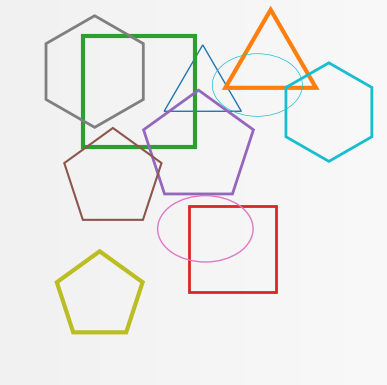[{"shape": "triangle", "thickness": 1, "radius": 0.57, "center": [0.523, 0.768]}, {"shape": "triangle", "thickness": 3, "radius": 0.68, "center": [0.699, 0.839]}, {"shape": "square", "thickness": 3, "radius": 0.72, "center": [0.358, 0.763]}, {"shape": "square", "thickness": 2, "radius": 0.56, "center": [0.6, 0.353]}, {"shape": "pentagon", "thickness": 2, "radius": 0.75, "center": [0.512, 0.617]}, {"shape": "pentagon", "thickness": 1.5, "radius": 0.66, "center": [0.291, 0.536]}, {"shape": "oval", "thickness": 1, "radius": 0.62, "center": [0.53, 0.406]}, {"shape": "hexagon", "thickness": 2, "radius": 0.72, "center": [0.244, 0.814]}, {"shape": "pentagon", "thickness": 3, "radius": 0.58, "center": [0.257, 0.231]}, {"shape": "hexagon", "thickness": 2, "radius": 0.64, "center": [0.849, 0.709]}, {"shape": "oval", "thickness": 0.5, "radius": 0.58, "center": [0.664, 0.779]}]